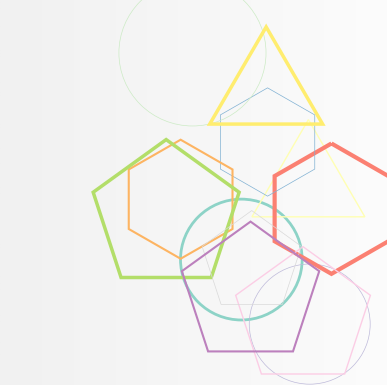[{"shape": "circle", "thickness": 2, "radius": 0.78, "center": [0.623, 0.326]}, {"shape": "triangle", "thickness": 1, "radius": 0.84, "center": [0.796, 0.521]}, {"shape": "circle", "thickness": 0.5, "radius": 0.78, "center": [0.799, 0.158]}, {"shape": "hexagon", "thickness": 3, "radius": 0.85, "center": [0.855, 0.458]}, {"shape": "hexagon", "thickness": 0.5, "radius": 0.7, "center": [0.69, 0.631]}, {"shape": "hexagon", "thickness": 1.5, "radius": 0.77, "center": [0.466, 0.483]}, {"shape": "pentagon", "thickness": 2.5, "radius": 0.99, "center": [0.429, 0.439]}, {"shape": "pentagon", "thickness": 1, "radius": 0.91, "center": [0.782, 0.176]}, {"shape": "pentagon", "thickness": 0.5, "radius": 0.67, "center": [0.65, 0.318]}, {"shape": "pentagon", "thickness": 1.5, "radius": 0.93, "center": [0.647, 0.238]}, {"shape": "circle", "thickness": 0.5, "radius": 0.95, "center": [0.497, 0.863]}, {"shape": "triangle", "thickness": 2.5, "radius": 0.84, "center": [0.687, 0.762]}]